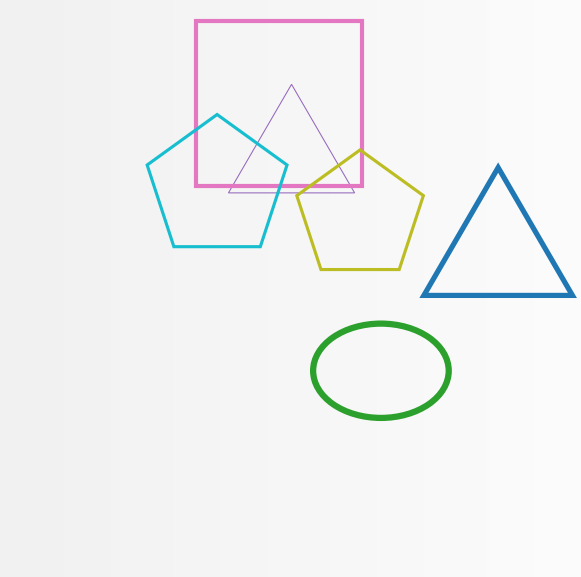[{"shape": "triangle", "thickness": 2.5, "radius": 0.74, "center": [0.857, 0.561]}, {"shape": "oval", "thickness": 3, "radius": 0.58, "center": [0.655, 0.357]}, {"shape": "triangle", "thickness": 0.5, "radius": 0.63, "center": [0.502, 0.728]}, {"shape": "square", "thickness": 2, "radius": 0.71, "center": [0.479, 0.82]}, {"shape": "pentagon", "thickness": 1.5, "radius": 0.57, "center": [0.619, 0.625]}, {"shape": "pentagon", "thickness": 1.5, "radius": 0.63, "center": [0.374, 0.674]}]